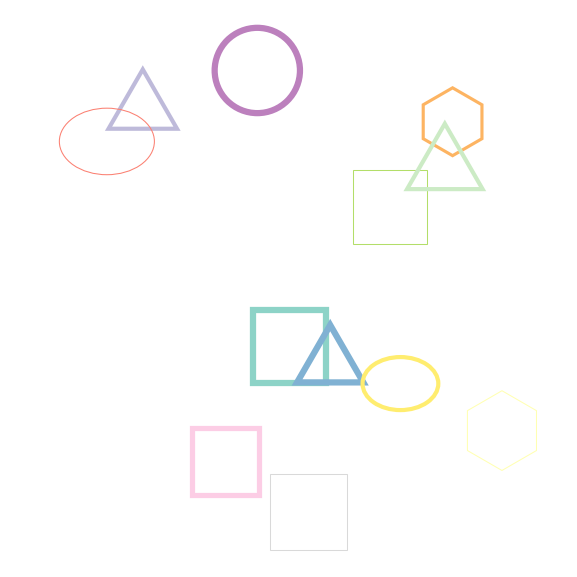[{"shape": "square", "thickness": 3, "radius": 0.32, "center": [0.501, 0.399]}, {"shape": "hexagon", "thickness": 0.5, "radius": 0.35, "center": [0.869, 0.254]}, {"shape": "triangle", "thickness": 2, "radius": 0.34, "center": [0.247, 0.81]}, {"shape": "oval", "thickness": 0.5, "radius": 0.41, "center": [0.185, 0.754]}, {"shape": "triangle", "thickness": 3, "radius": 0.33, "center": [0.572, 0.37]}, {"shape": "hexagon", "thickness": 1.5, "radius": 0.29, "center": [0.784, 0.788]}, {"shape": "square", "thickness": 0.5, "radius": 0.32, "center": [0.675, 0.641]}, {"shape": "square", "thickness": 2.5, "radius": 0.29, "center": [0.39, 0.2]}, {"shape": "square", "thickness": 0.5, "radius": 0.33, "center": [0.534, 0.113]}, {"shape": "circle", "thickness": 3, "radius": 0.37, "center": [0.446, 0.877]}, {"shape": "triangle", "thickness": 2, "radius": 0.38, "center": [0.77, 0.709]}, {"shape": "oval", "thickness": 2, "radius": 0.33, "center": [0.693, 0.335]}]